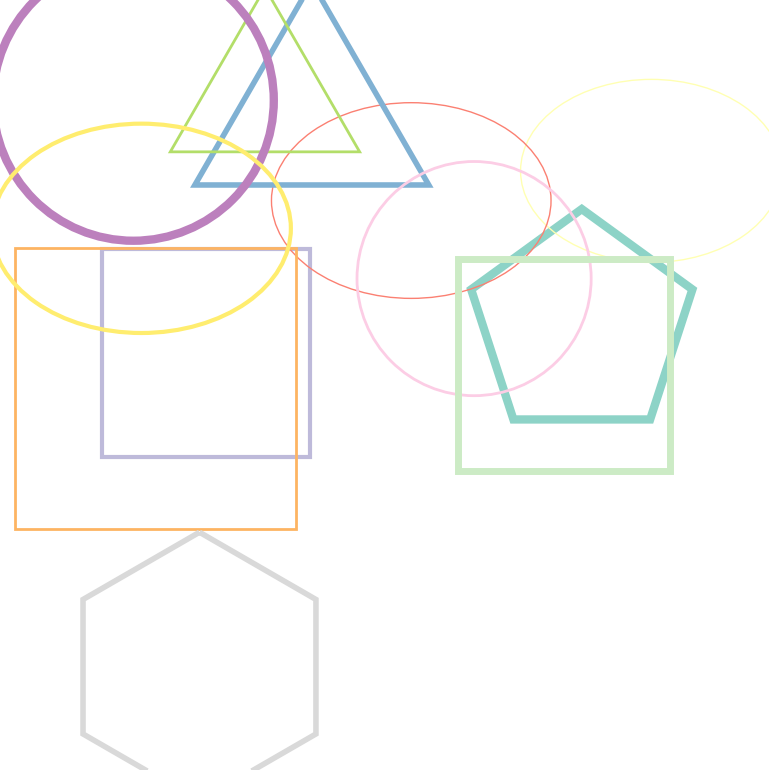[{"shape": "pentagon", "thickness": 3, "radius": 0.76, "center": [0.756, 0.577]}, {"shape": "oval", "thickness": 0.5, "radius": 0.85, "center": [0.846, 0.778]}, {"shape": "square", "thickness": 1.5, "radius": 0.68, "center": [0.267, 0.541]}, {"shape": "oval", "thickness": 0.5, "radius": 0.91, "center": [0.534, 0.74]}, {"shape": "triangle", "thickness": 2, "radius": 0.88, "center": [0.405, 0.847]}, {"shape": "square", "thickness": 1, "radius": 0.91, "center": [0.202, 0.496]}, {"shape": "triangle", "thickness": 1, "radius": 0.71, "center": [0.344, 0.874]}, {"shape": "circle", "thickness": 1, "radius": 0.76, "center": [0.616, 0.638]}, {"shape": "hexagon", "thickness": 2, "radius": 0.87, "center": [0.259, 0.134]}, {"shape": "circle", "thickness": 3, "radius": 0.91, "center": [0.173, 0.87]}, {"shape": "square", "thickness": 2.5, "radius": 0.69, "center": [0.732, 0.526]}, {"shape": "oval", "thickness": 1.5, "radius": 0.97, "center": [0.184, 0.703]}]